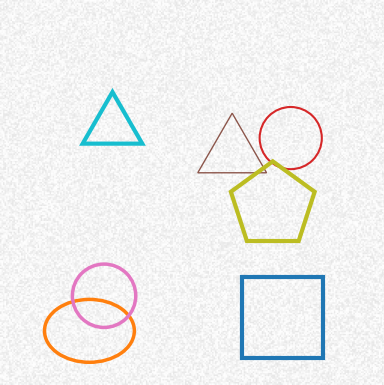[{"shape": "square", "thickness": 3, "radius": 0.52, "center": [0.733, 0.175]}, {"shape": "oval", "thickness": 2.5, "radius": 0.58, "center": [0.232, 0.141]}, {"shape": "circle", "thickness": 1.5, "radius": 0.4, "center": [0.755, 0.641]}, {"shape": "triangle", "thickness": 1, "radius": 0.52, "center": [0.603, 0.603]}, {"shape": "circle", "thickness": 2.5, "radius": 0.41, "center": [0.27, 0.232]}, {"shape": "pentagon", "thickness": 3, "radius": 0.57, "center": [0.708, 0.467]}, {"shape": "triangle", "thickness": 3, "radius": 0.45, "center": [0.292, 0.672]}]